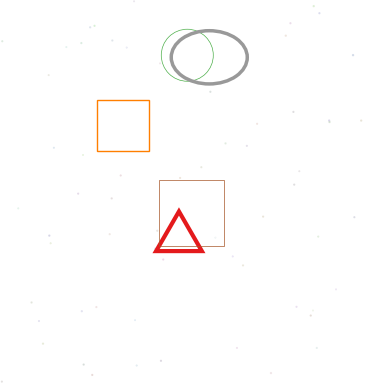[{"shape": "triangle", "thickness": 3, "radius": 0.34, "center": [0.465, 0.382]}, {"shape": "circle", "thickness": 0.5, "radius": 0.34, "center": [0.486, 0.857]}, {"shape": "square", "thickness": 1, "radius": 0.33, "center": [0.32, 0.674]}, {"shape": "square", "thickness": 0.5, "radius": 0.42, "center": [0.498, 0.447]}, {"shape": "oval", "thickness": 2.5, "radius": 0.49, "center": [0.544, 0.851]}]